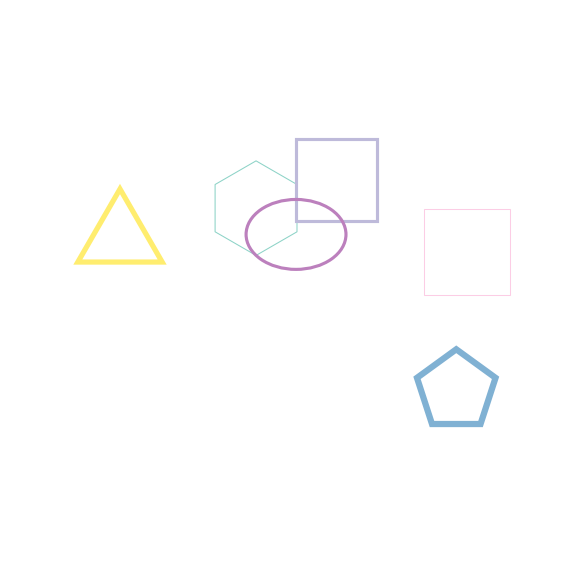[{"shape": "hexagon", "thickness": 0.5, "radius": 0.41, "center": [0.443, 0.639]}, {"shape": "square", "thickness": 1.5, "radius": 0.35, "center": [0.583, 0.687]}, {"shape": "pentagon", "thickness": 3, "radius": 0.36, "center": [0.79, 0.323]}, {"shape": "square", "thickness": 0.5, "radius": 0.37, "center": [0.809, 0.562]}, {"shape": "oval", "thickness": 1.5, "radius": 0.43, "center": [0.513, 0.593]}, {"shape": "triangle", "thickness": 2.5, "radius": 0.42, "center": [0.208, 0.588]}]